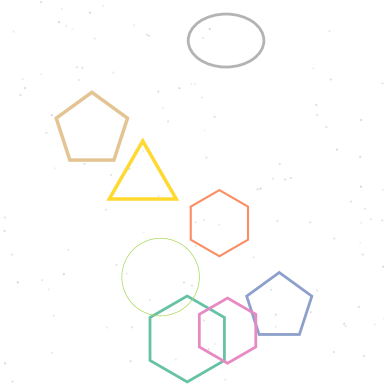[{"shape": "hexagon", "thickness": 2, "radius": 0.56, "center": [0.486, 0.12]}, {"shape": "hexagon", "thickness": 1.5, "radius": 0.43, "center": [0.57, 0.42]}, {"shape": "pentagon", "thickness": 2, "radius": 0.45, "center": [0.725, 0.203]}, {"shape": "hexagon", "thickness": 2, "radius": 0.42, "center": [0.591, 0.141]}, {"shape": "circle", "thickness": 0.5, "radius": 0.5, "center": [0.417, 0.28]}, {"shape": "triangle", "thickness": 2.5, "radius": 0.5, "center": [0.371, 0.533]}, {"shape": "pentagon", "thickness": 2.5, "radius": 0.49, "center": [0.239, 0.663]}, {"shape": "oval", "thickness": 2, "radius": 0.49, "center": [0.587, 0.895]}]